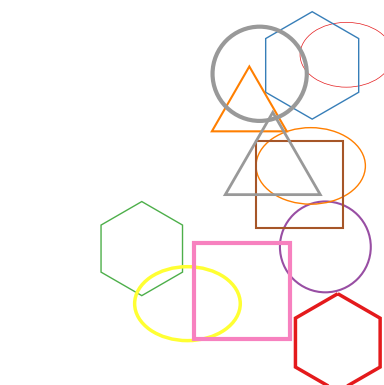[{"shape": "oval", "thickness": 0.5, "radius": 0.6, "center": [0.9, 0.858]}, {"shape": "hexagon", "thickness": 2.5, "radius": 0.63, "center": [0.877, 0.11]}, {"shape": "hexagon", "thickness": 1, "radius": 0.7, "center": [0.811, 0.83]}, {"shape": "hexagon", "thickness": 1, "radius": 0.61, "center": [0.368, 0.354]}, {"shape": "circle", "thickness": 1.5, "radius": 0.59, "center": [0.845, 0.359]}, {"shape": "triangle", "thickness": 1.5, "radius": 0.56, "center": [0.648, 0.715]}, {"shape": "oval", "thickness": 1, "radius": 0.71, "center": [0.807, 0.569]}, {"shape": "oval", "thickness": 2.5, "radius": 0.69, "center": [0.487, 0.211]}, {"shape": "square", "thickness": 1.5, "radius": 0.57, "center": [0.778, 0.521]}, {"shape": "square", "thickness": 3, "radius": 0.62, "center": [0.629, 0.244]}, {"shape": "circle", "thickness": 3, "radius": 0.61, "center": [0.674, 0.808]}, {"shape": "triangle", "thickness": 2, "radius": 0.71, "center": [0.709, 0.566]}]